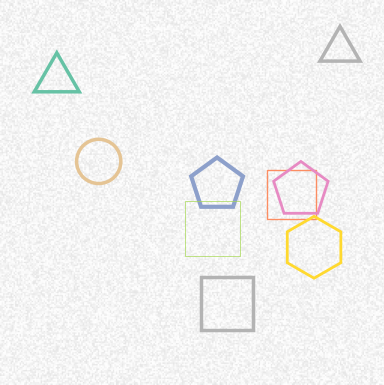[{"shape": "triangle", "thickness": 2.5, "radius": 0.34, "center": [0.148, 0.795]}, {"shape": "square", "thickness": 1, "radius": 0.32, "center": [0.757, 0.495]}, {"shape": "pentagon", "thickness": 3, "radius": 0.35, "center": [0.564, 0.52]}, {"shape": "pentagon", "thickness": 2, "radius": 0.37, "center": [0.782, 0.506]}, {"shape": "square", "thickness": 0.5, "radius": 0.36, "center": [0.553, 0.406]}, {"shape": "hexagon", "thickness": 2, "radius": 0.4, "center": [0.816, 0.358]}, {"shape": "circle", "thickness": 2.5, "radius": 0.29, "center": [0.256, 0.581]}, {"shape": "square", "thickness": 2.5, "radius": 0.34, "center": [0.59, 0.211]}, {"shape": "triangle", "thickness": 2.5, "radius": 0.3, "center": [0.883, 0.871]}]